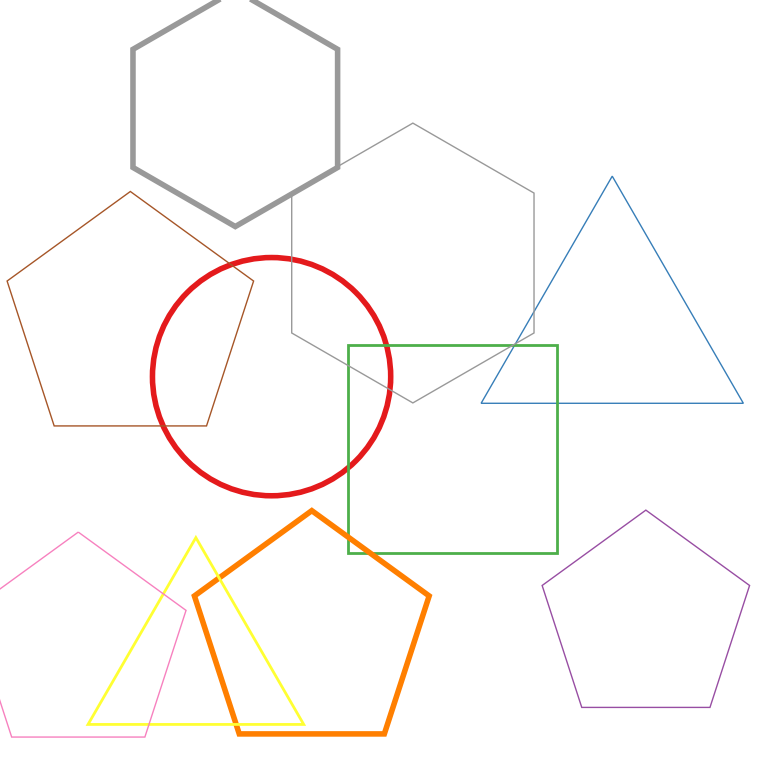[{"shape": "circle", "thickness": 2, "radius": 0.77, "center": [0.353, 0.511]}, {"shape": "triangle", "thickness": 0.5, "radius": 0.98, "center": [0.795, 0.575]}, {"shape": "square", "thickness": 1, "radius": 0.68, "center": [0.588, 0.417]}, {"shape": "pentagon", "thickness": 0.5, "radius": 0.71, "center": [0.839, 0.196]}, {"shape": "pentagon", "thickness": 2, "radius": 0.8, "center": [0.405, 0.177]}, {"shape": "triangle", "thickness": 1, "radius": 0.81, "center": [0.254, 0.14]}, {"shape": "pentagon", "thickness": 0.5, "radius": 0.84, "center": [0.169, 0.583]}, {"shape": "pentagon", "thickness": 0.5, "radius": 0.74, "center": [0.102, 0.162]}, {"shape": "hexagon", "thickness": 0.5, "radius": 0.91, "center": [0.536, 0.658]}, {"shape": "hexagon", "thickness": 2, "radius": 0.77, "center": [0.306, 0.859]}]